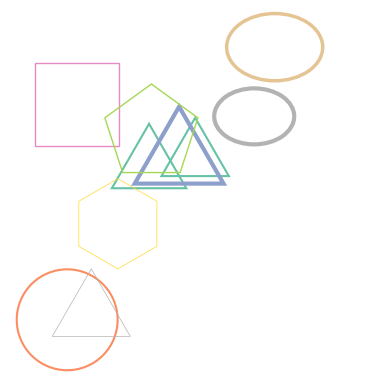[{"shape": "triangle", "thickness": 1.5, "radius": 0.56, "center": [0.387, 0.567]}, {"shape": "triangle", "thickness": 1.5, "radius": 0.5, "center": [0.507, 0.593]}, {"shape": "circle", "thickness": 1.5, "radius": 0.66, "center": [0.175, 0.169]}, {"shape": "triangle", "thickness": 3, "radius": 0.67, "center": [0.465, 0.59]}, {"shape": "square", "thickness": 1, "radius": 0.54, "center": [0.201, 0.729]}, {"shape": "pentagon", "thickness": 1, "radius": 0.64, "center": [0.393, 0.655]}, {"shape": "hexagon", "thickness": 0.5, "radius": 0.59, "center": [0.306, 0.419]}, {"shape": "oval", "thickness": 2.5, "radius": 0.62, "center": [0.713, 0.877]}, {"shape": "triangle", "thickness": 0.5, "radius": 0.59, "center": [0.237, 0.185]}, {"shape": "oval", "thickness": 3, "radius": 0.52, "center": [0.66, 0.698]}]